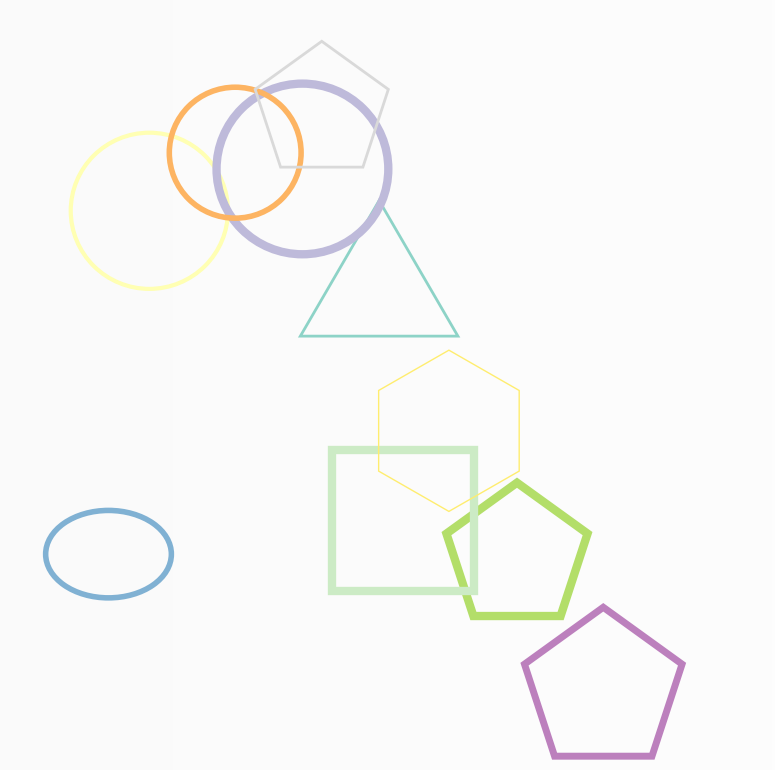[{"shape": "triangle", "thickness": 1, "radius": 0.59, "center": [0.489, 0.622]}, {"shape": "circle", "thickness": 1.5, "radius": 0.51, "center": [0.193, 0.726]}, {"shape": "circle", "thickness": 3, "radius": 0.55, "center": [0.39, 0.781]}, {"shape": "oval", "thickness": 2, "radius": 0.41, "center": [0.14, 0.28]}, {"shape": "circle", "thickness": 2, "radius": 0.43, "center": [0.303, 0.802]}, {"shape": "pentagon", "thickness": 3, "radius": 0.48, "center": [0.667, 0.277]}, {"shape": "pentagon", "thickness": 1, "radius": 0.45, "center": [0.415, 0.856]}, {"shape": "pentagon", "thickness": 2.5, "radius": 0.53, "center": [0.778, 0.104]}, {"shape": "square", "thickness": 3, "radius": 0.46, "center": [0.52, 0.325]}, {"shape": "hexagon", "thickness": 0.5, "radius": 0.52, "center": [0.579, 0.441]}]